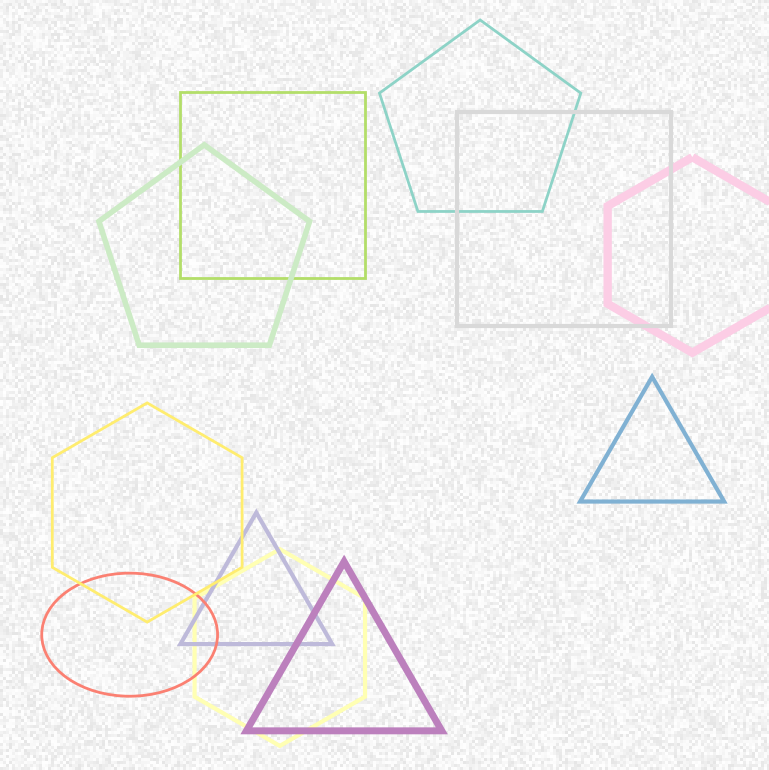[{"shape": "pentagon", "thickness": 1, "radius": 0.69, "center": [0.624, 0.837]}, {"shape": "hexagon", "thickness": 1.5, "radius": 0.64, "center": [0.363, 0.159]}, {"shape": "triangle", "thickness": 1.5, "radius": 0.57, "center": [0.333, 0.22]}, {"shape": "oval", "thickness": 1, "radius": 0.57, "center": [0.168, 0.176]}, {"shape": "triangle", "thickness": 1.5, "radius": 0.54, "center": [0.847, 0.403]}, {"shape": "square", "thickness": 1, "radius": 0.6, "center": [0.354, 0.76]}, {"shape": "hexagon", "thickness": 3, "radius": 0.63, "center": [0.899, 0.669]}, {"shape": "square", "thickness": 1.5, "radius": 0.7, "center": [0.732, 0.716]}, {"shape": "triangle", "thickness": 2.5, "radius": 0.73, "center": [0.447, 0.124]}, {"shape": "pentagon", "thickness": 2, "radius": 0.72, "center": [0.265, 0.668]}, {"shape": "hexagon", "thickness": 1, "radius": 0.71, "center": [0.191, 0.334]}]